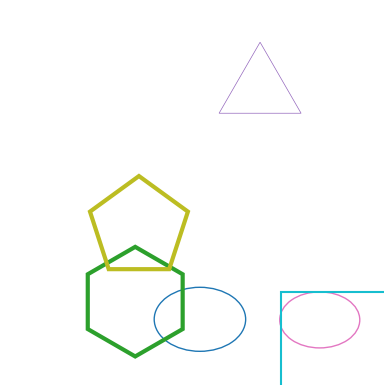[{"shape": "oval", "thickness": 1, "radius": 0.59, "center": [0.519, 0.171]}, {"shape": "hexagon", "thickness": 3, "radius": 0.71, "center": [0.351, 0.216]}, {"shape": "triangle", "thickness": 0.5, "radius": 0.61, "center": [0.676, 0.767]}, {"shape": "oval", "thickness": 1, "radius": 0.52, "center": [0.831, 0.169]}, {"shape": "pentagon", "thickness": 3, "radius": 0.67, "center": [0.361, 0.409]}, {"shape": "square", "thickness": 1.5, "radius": 0.69, "center": [0.867, 0.104]}]